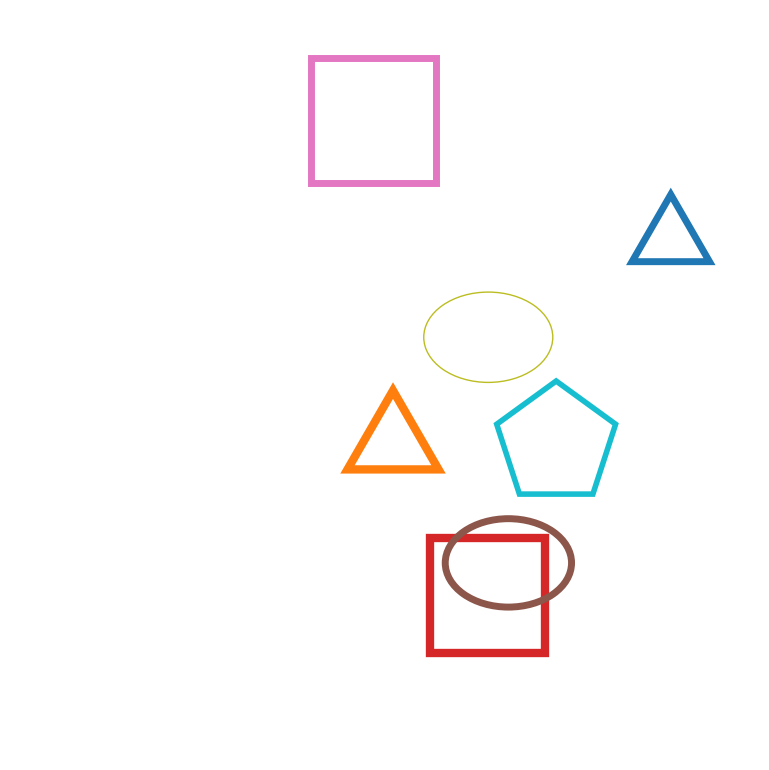[{"shape": "triangle", "thickness": 2.5, "radius": 0.29, "center": [0.871, 0.689]}, {"shape": "triangle", "thickness": 3, "radius": 0.34, "center": [0.51, 0.425]}, {"shape": "square", "thickness": 3, "radius": 0.37, "center": [0.633, 0.227]}, {"shape": "oval", "thickness": 2.5, "radius": 0.41, "center": [0.66, 0.269]}, {"shape": "square", "thickness": 2.5, "radius": 0.41, "center": [0.485, 0.844]}, {"shape": "oval", "thickness": 0.5, "radius": 0.42, "center": [0.634, 0.562]}, {"shape": "pentagon", "thickness": 2, "radius": 0.41, "center": [0.722, 0.424]}]